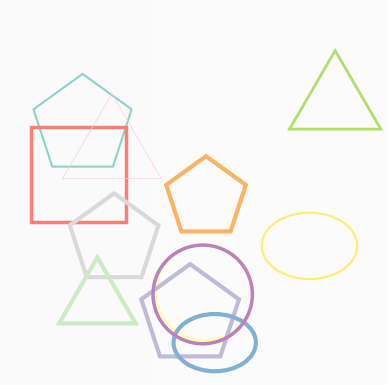[{"shape": "pentagon", "thickness": 1.5, "radius": 0.67, "center": [0.213, 0.675]}, {"shape": "circle", "thickness": 2, "radius": 0.62, "center": [0.527, 0.24]}, {"shape": "pentagon", "thickness": 3, "radius": 0.66, "center": [0.491, 0.182]}, {"shape": "square", "thickness": 2.5, "radius": 0.62, "center": [0.202, 0.546]}, {"shape": "oval", "thickness": 3, "radius": 0.53, "center": [0.554, 0.11]}, {"shape": "pentagon", "thickness": 3, "radius": 0.54, "center": [0.532, 0.486]}, {"shape": "triangle", "thickness": 2, "radius": 0.68, "center": [0.865, 0.733]}, {"shape": "triangle", "thickness": 0.5, "radius": 0.74, "center": [0.289, 0.609]}, {"shape": "pentagon", "thickness": 3, "radius": 0.6, "center": [0.294, 0.378]}, {"shape": "circle", "thickness": 2.5, "radius": 0.64, "center": [0.523, 0.235]}, {"shape": "triangle", "thickness": 3, "radius": 0.57, "center": [0.251, 0.217]}, {"shape": "oval", "thickness": 1.5, "radius": 0.62, "center": [0.799, 0.361]}]